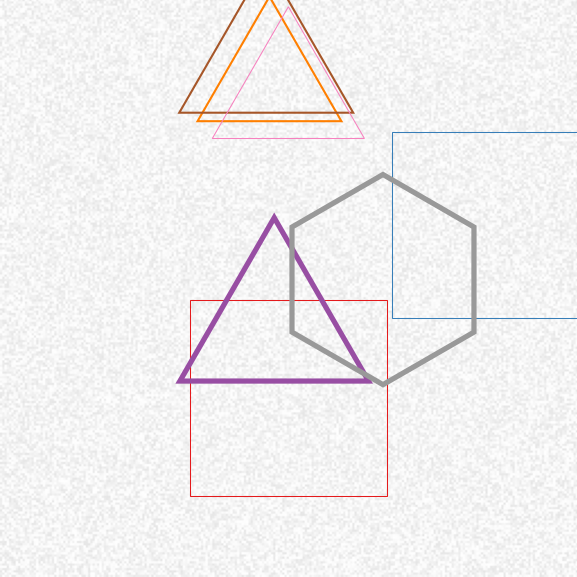[{"shape": "square", "thickness": 0.5, "radius": 0.85, "center": [0.499, 0.31]}, {"shape": "square", "thickness": 0.5, "radius": 0.8, "center": [0.84, 0.609]}, {"shape": "triangle", "thickness": 2.5, "radius": 0.94, "center": [0.475, 0.434]}, {"shape": "triangle", "thickness": 1, "radius": 0.72, "center": [0.467, 0.861]}, {"shape": "triangle", "thickness": 1, "radius": 0.87, "center": [0.461, 0.891]}, {"shape": "triangle", "thickness": 0.5, "radius": 0.76, "center": [0.499, 0.835]}, {"shape": "hexagon", "thickness": 2.5, "radius": 0.91, "center": [0.663, 0.515]}]